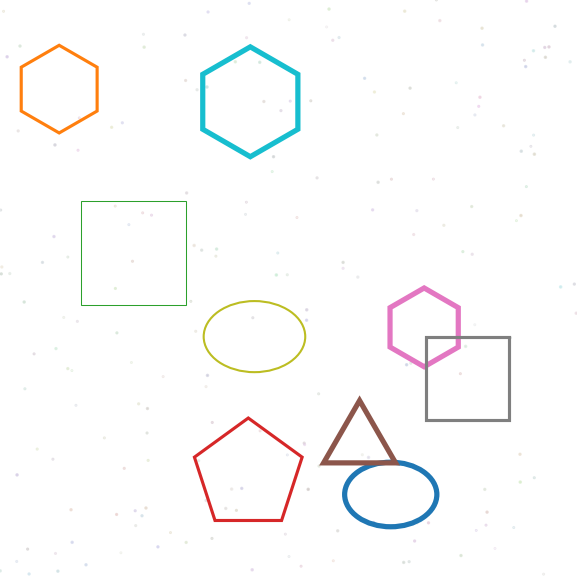[{"shape": "oval", "thickness": 2.5, "radius": 0.4, "center": [0.677, 0.143]}, {"shape": "hexagon", "thickness": 1.5, "radius": 0.38, "center": [0.102, 0.845]}, {"shape": "square", "thickness": 0.5, "radius": 0.45, "center": [0.231, 0.561]}, {"shape": "pentagon", "thickness": 1.5, "radius": 0.49, "center": [0.43, 0.177]}, {"shape": "triangle", "thickness": 2.5, "radius": 0.36, "center": [0.623, 0.234]}, {"shape": "hexagon", "thickness": 2.5, "radius": 0.34, "center": [0.734, 0.432]}, {"shape": "square", "thickness": 1.5, "radius": 0.36, "center": [0.81, 0.344]}, {"shape": "oval", "thickness": 1, "radius": 0.44, "center": [0.441, 0.416]}, {"shape": "hexagon", "thickness": 2.5, "radius": 0.48, "center": [0.433, 0.823]}]